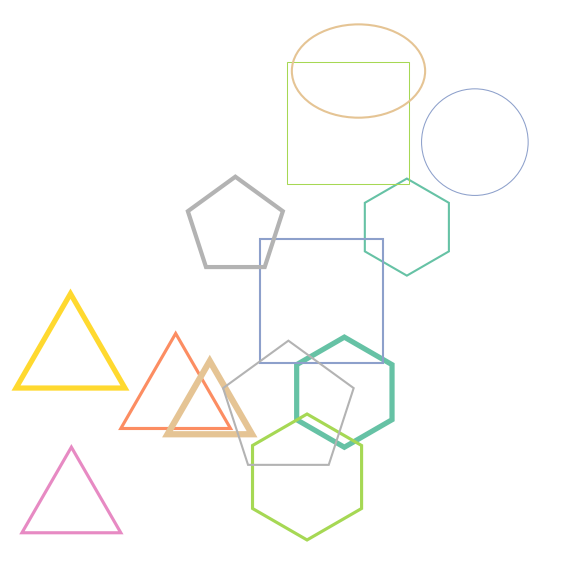[{"shape": "hexagon", "thickness": 1, "radius": 0.42, "center": [0.705, 0.606]}, {"shape": "hexagon", "thickness": 2.5, "radius": 0.48, "center": [0.596, 0.32]}, {"shape": "triangle", "thickness": 1.5, "radius": 0.55, "center": [0.304, 0.312]}, {"shape": "square", "thickness": 1, "radius": 0.53, "center": [0.557, 0.478]}, {"shape": "circle", "thickness": 0.5, "radius": 0.46, "center": [0.822, 0.753]}, {"shape": "triangle", "thickness": 1.5, "radius": 0.49, "center": [0.124, 0.126]}, {"shape": "square", "thickness": 0.5, "radius": 0.53, "center": [0.602, 0.786]}, {"shape": "hexagon", "thickness": 1.5, "radius": 0.55, "center": [0.532, 0.173]}, {"shape": "triangle", "thickness": 2.5, "radius": 0.54, "center": [0.122, 0.382]}, {"shape": "oval", "thickness": 1, "radius": 0.58, "center": [0.621, 0.876]}, {"shape": "triangle", "thickness": 3, "radius": 0.42, "center": [0.363, 0.289]}, {"shape": "pentagon", "thickness": 1, "radius": 0.59, "center": [0.499, 0.29]}, {"shape": "pentagon", "thickness": 2, "radius": 0.43, "center": [0.408, 0.607]}]